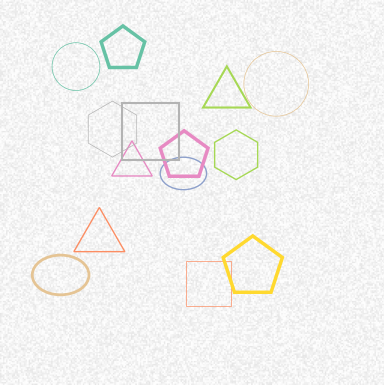[{"shape": "pentagon", "thickness": 2.5, "radius": 0.3, "center": [0.319, 0.873]}, {"shape": "circle", "thickness": 0.5, "radius": 0.31, "center": [0.197, 0.827]}, {"shape": "square", "thickness": 0.5, "radius": 0.29, "center": [0.542, 0.264]}, {"shape": "triangle", "thickness": 1, "radius": 0.38, "center": [0.258, 0.385]}, {"shape": "oval", "thickness": 1, "radius": 0.3, "center": [0.476, 0.549]}, {"shape": "pentagon", "thickness": 2.5, "radius": 0.33, "center": [0.478, 0.595]}, {"shape": "triangle", "thickness": 1, "radius": 0.3, "center": [0.343, 0.573]}, {"shape": "triangle", "thickness": 1.5, "radius": 0.36, "center": [0.589, 0.756]}, {"shape": "hexagon", "thickness": 1, "radius": 0.32, "center": [0.613, 0.598]}, {"shape": "pentagon", "thickness": 2.5, "radius": 0.4, "center": [0.657, 0.306]}, {"shape": "circle", "thickness": 0.5, "radius": 0.42, "center": [0.718, 0.782]}, {"shape": "oval", "thickness": 2, "radius": 0.37, "center": [0.157, 0.286]}, {"shape": "hexagon", "thickness": 0.5, "radius": 0.36, "center": [0.292, 0.665]}, {"shape": "square", "thickness": 1.5, "radius": 0.37, "center": [0.391, 0.659]}]